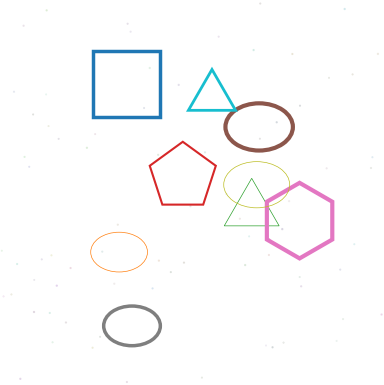[{"shape": "square", "thickness": 2.5, "radius": 0.43, "center": [0.329, 0.782]}, {"shape": "oval", "thickness": 0.5, "radius": 0.37, "center": [0.309, 0.345]}, {"shape": "triangle", "thickness": 0.5, "radius": 0.41, "center": [0.654, 0.455]}, {"shape": "pentagon", "thickness": 1.5, "radius": 0.45, "center": [0.475, 0.542]}, {"shape": "oval", "thickness": 3, "radius": 0.44, "center": [0.673, 0.67]}, {"shape": "hexagon", "thickness": 3, "radius": 0.49, "center": [0.778, 0.427]}, {"shape": "oval", "thickness": 2.5, "radius": 0.37, "center": [0.343, 0.154]}, {"shape": "oval", "thickness": 0.5, "radius": 0.43, "center": [0.667, 0.52]}, {"shape": "triangle", "thickness": 2, "radius": 0.35, "center": [0.551, 0.749]}]